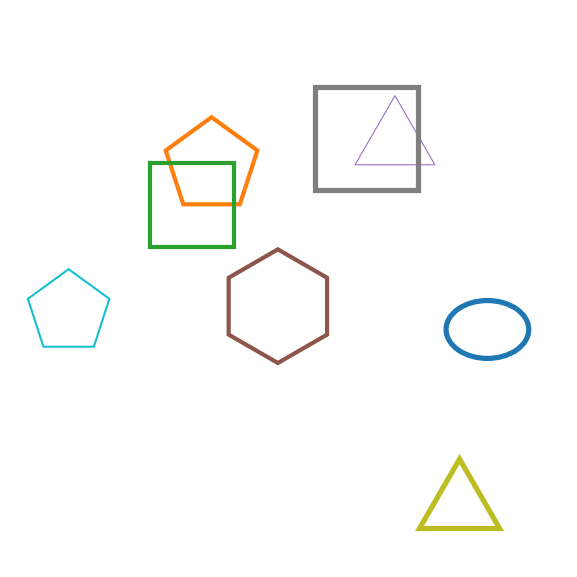[{"shape": "oval", "thickness": 2.5, "radius": 0.36, "center": [0.844, 0.429]}, {"shape": "pentagon", "thickness": 2, "radius": 0.42, "center": [0.366, 0.713]}, {"shape": "square", "thickness": 2, "radius": 0.36, "center": [0.332, 0.644]}, {"shape": "triangle", "thickness": 0.5, "radius": 0.4, "center": [0.684, 0.754]}, {"shape": "hexagon", "thickness": 2, "radius": 0.49, "center": [0.481, 0.469]}, {"shape": "square", "thickness": 2.5, "radius": 0.45, "center": [0.635, 0.76]}, {"shape": "triangle", "thickness": 2.5, "radius": 0.4, "center": [0.796, 0.124]}, {"shape": "pentagon", "thickness": 1, "radius": 0.37, "center": [0.119, 0.459]}]